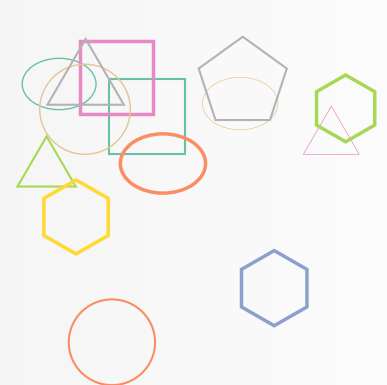[{"shape": "square", "thickness": 1.5, "radius": 0.49, "center": [0.38, 0.697]}, {"shape": "oval", "thickness": 1, "radius": 0.48, "center": [0.153, 0.782]}, {"shape": "oval", "thickness": 2.5, "radius": 0.55, "center": [0.421, 0.575]}, {"shape": "circle", "thickness": 1.5, "radius": 0.56, "center": [0.289, 0.111]}, {"shape": "hexagon", "thickness": 2.5, "radius": 0.49, "center": [0.708, 0.252]}, {"shape": "square", "thickness": 2.5, "radius": 0.47, "center": [0.299, 0.798]}, {"shape": "triangle", "thickness": 0.5, "radius": 0.42, "center": [0.855, 0.641]}, {"shape": "hexagon", "thickness": 2.5, "radius": 0.43, "center": [0.892, 0.718]}, {"shape": "triangle", "thickness": 1.5, "radius": 0.43, "center": [0.12, 0.559]}, {"shape": "hexagon", "thickness": 2.5, "radius": 0.48, "center": [0.196, 0.437]}, {"shape": "oval", "thickness": 0.5, "radius": 0.49, "center": [0.62, 0.731]}, {"shape": "circle", "thickness": 1, "radius": 0.58, "center": [0.219, 0.716]}, {"shape": "pentagon", "thickness": 1.5, "radius": 0.6, "center": [0.626, 0.785]}, {"shape": "triangle", "thickness": 1.5, "radius": 0.57, "center": [0.221, 0.785]}]